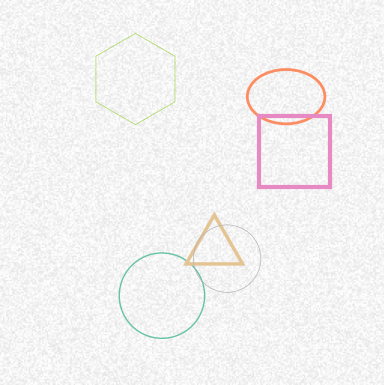[{"shape": "circle", "thickness": 1, "radius": 0.55, "center": [0.421, 0.232]}, {"shape": "oval", "thickness": 2, "radius": 0.5, "center": [0.743, 0.749]}, {"shape": "square", "thickness": 3, "radius": 0.46, "center": [0.766, 0.607]}, {"shape": "hexagon", "thickness": 0.5, "radius": 0.59, "center": [0.352, 0.795]}, {"shape": "triangle", "thickness": 2.5, "radius": 0.42, "center": [0.557, 0.357]}, {"shape": "circle", "thickness": 0.5, "radius": 0.44, "center": [0.59, 0.328]}]